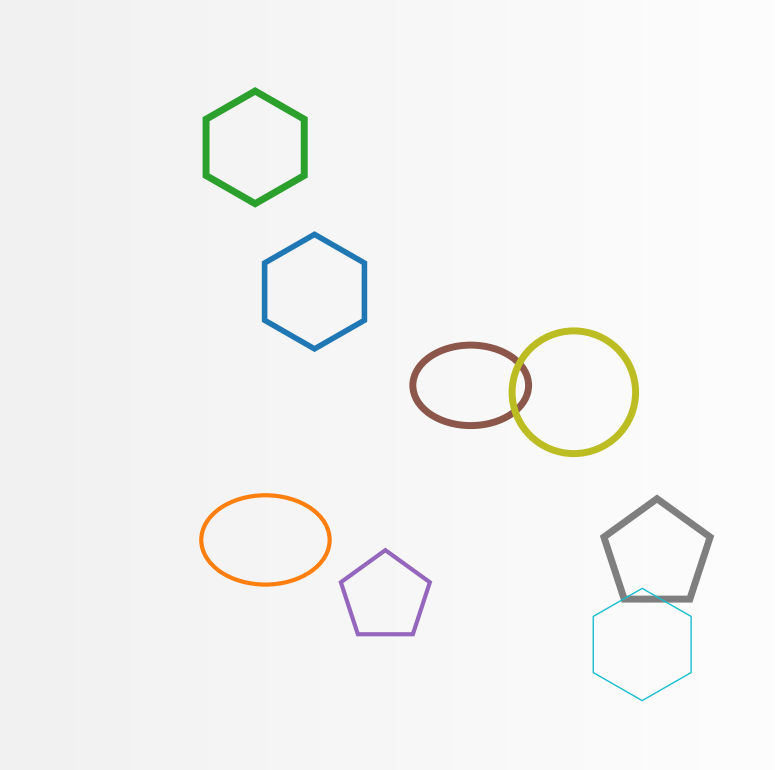[{"shape": "hexagon", "thickness": 2, "radius": 0.37, "center": [0.406, 0.621]}, {"shape": "oval", "thickness": 1.5, "radius": 0.41, "center": [0.343, 0.299]}, {"shape": "hexagon", "thickness": 2.5, "radius": 0.37, "center": [0.329, 0.809]}, {"shape": "pentagon", "thickness": 1.5, "radius": 0.3, "center": [0.497, 0.225]}, {"shape": "oval", "thickness": 2.5, "radius": 0.37, "center": [0.607, 0.5]}, {"shape": "pentagon", "thickness": 2.5, "radius": 0.36, "center": [0.848, 0.28]}, {"shape": "circle", "thickness": 2.5, "radius": 0.4, "center": [0.74, 0.491]}, {"shape": "hexagon", "thickness": 0.5, "radius": 0.36, "center": [0.829, 0.163]}]